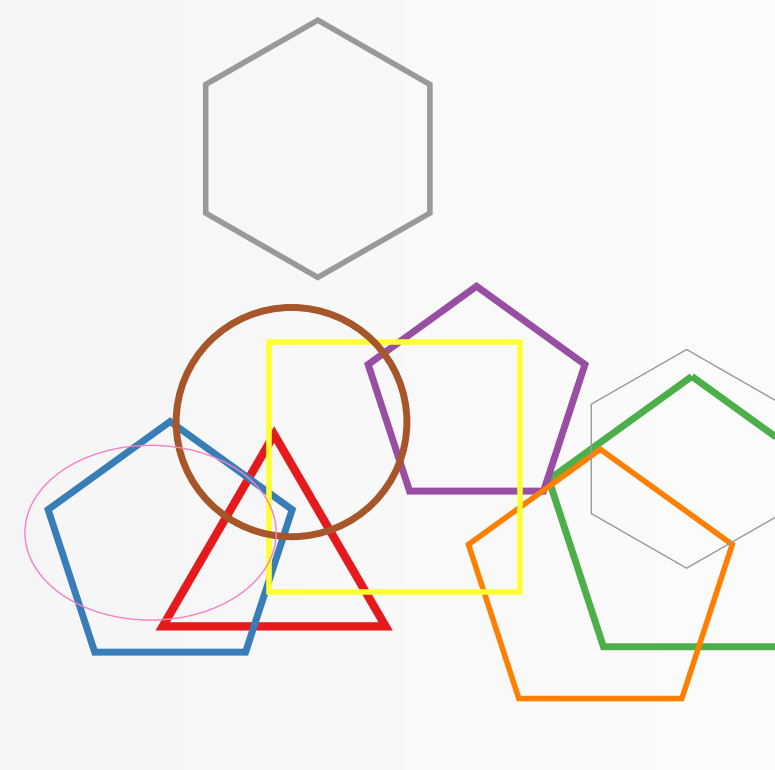[{"shape": "triangle", "thickness": 3, "radius": 0.83, "center": [0.354, 0.27]}, {"shape": "pentagon", "thickness": 2.5, "radius": 0.83, "center": [0.22, 0.287]}, {"shape": "pentagon", "thickness": 2.5, "radius": 0.97, "center": [0.893, 0.317]}, {"shape": "pentagon", "thickness": 2.5, "radius": 0.74, "center": [0.615, 0.481]}, {"shape": "pentagon", "thickness": 2, "radius": 0.89, "center": [0.775, 0.238]}, {"shape": "square", "thickness": 2, "radius": 0.81, "center": [0.509, 0.394]}, {"shape": "circle", "thickness": 2.5, "radius": 0.74, "center": [0.376, 0.452]}, {"shape": "oval", "thickness": 0.5, "radius": 0.81, "center": [0.194, 0.308]}, {"shape": "hexagon", "thickness": 0.5, "radius": 0.71, "center": [0.886, 0.404]}, {"shape": "hexagon", "thickness": 2, "radius": 0.84, "center": [0.41, 0.807]}]